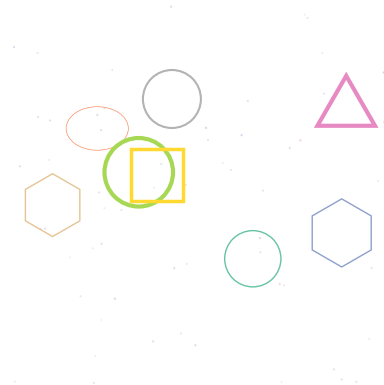[{"shape": "circle", "thickness": 1, "radius": 0.37, "center": [0.657, 0.328]}, {"shape": "oval", "thickness": 0.5, "radius": 0.4, "center": [0.253, 0.666]}, {"shape": "hexagon", "thickness": 1, "radius": 0.44, "center": [0.888, 0.395]}, {"shape": "triangle", "thickness": 3, "radius": 0.43, "center": [0.899, 0.717]}, {"shape": "circle", "thickness": 3, "radius": 0.45, "center": [0.36, 0.553]}, {"shape": "square", "thickness": 2.5, "radius": 0.34, "center": [0.408, 0.546]}, {"shape": "hexagon", "thickness": 1, "radius": 0.41, "center": [0.137, 0.467]}, {"shape": "circle", "thickness": 1.5, "radius": 0.38, "center": [0.447, 0.743]}]